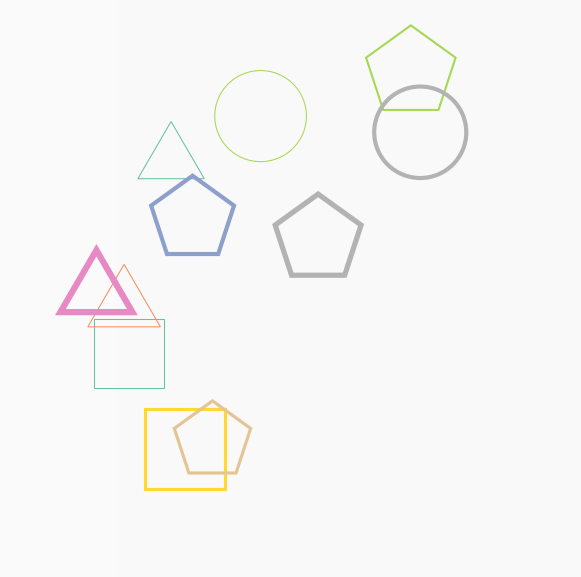[{"shape": "square", "thickness": 0.5, "radius": 0.3, "center": [0.222, 0.387]}, {"shape": "triangle", "thickness": 0.5, "radius": 0.33, "center": [0.294, 0.723]}, {"shape": "triangle", "thickness": 0.5, "radius": 0.36, "center": [0.214, 0.469]}, {"shape": "pentagon", "thickness": 2, "radius": 0.37, "center": [0.331, 0.62]}, {"shape": "triangle", "thickness": 3, "radius": 0.36, "center": [0.166, 0.494]}, {"shape": "pentagon", "thickness": 1, "radius": 0.4, "center": [0.707, 0.874]}, {"shape": "circle", "thickness": 0.5, "radius": 0.39, "center": [0.448, 0.798]}, {"shape": "square", "thickness": 1.5, "radius": 0.34, "center": [0.318, 0.221]}, {"shape": "pentagon", "thickness": 1.5, "radius": 0.35, "center": [0.366, 0.236]}, {"shape": "circle", "thickness": 2, "radius": 0.4, "center": [0.723, 0.77]}, {"shape": "pentagon", "thickness": 2.5, "radius": 0.39, "center": [0.547, 0.585]}]